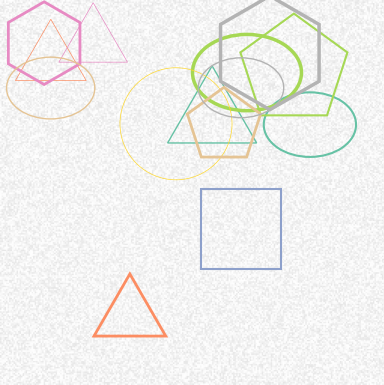[{"shape": "triangle", "thickness": 1, "radius": 0.67, "center": [0.551, 0.695]}, {"shape": "oval", "thickness": 1.5, "radius": 0.6, "center": [0.805, 0.676]}, {"shape": "triangle", "thickness": 2, "radius": 0.54, "center": [0.337, 0.181]}, {"shape": "triangle", "thickness": 0.5, "radius": 0.53, "center": [0.132, 0.844]}, {"shape": "square", "thickness": 1.5, "radius": 0.52, "center": [0.627, 0.406]}, {"shape": "hexagon", "thickness": 2, "radius": 0.54, "center": [0.115, 0.888]}, {"shape": "triangle", "thickness": 0.5, "radius": 0.51, "center": [0.242, 0.89]}, {"shape": "pentagon", "thickness": 1.5, "radius": 0.73, "center": [0.763, 0.819]}, {"shape": "oval", "thickness": 2.5, "radius": 0.71, "center": [0.642, 0.812]}, {"shape": "circle", "thickness": 0.5, "radius": 0.73, "center": [0.457, 0.679]}, {"shape": "oval", "thickness": 1, "radius": 0.57, "center": [0.132, 0.771]}, {"shape": "pentagon", "thickness": 2, "radius": 0.5, "center": [0.582, 0.673]}, {"shape": "hexagon", "thickness": 2.5, "radius": 0.74, "center": [0.701, 0.863]}, {"shape": "oval", "thickness": 1, "radius": 0.55, "center": [0.626, 0.772]}]